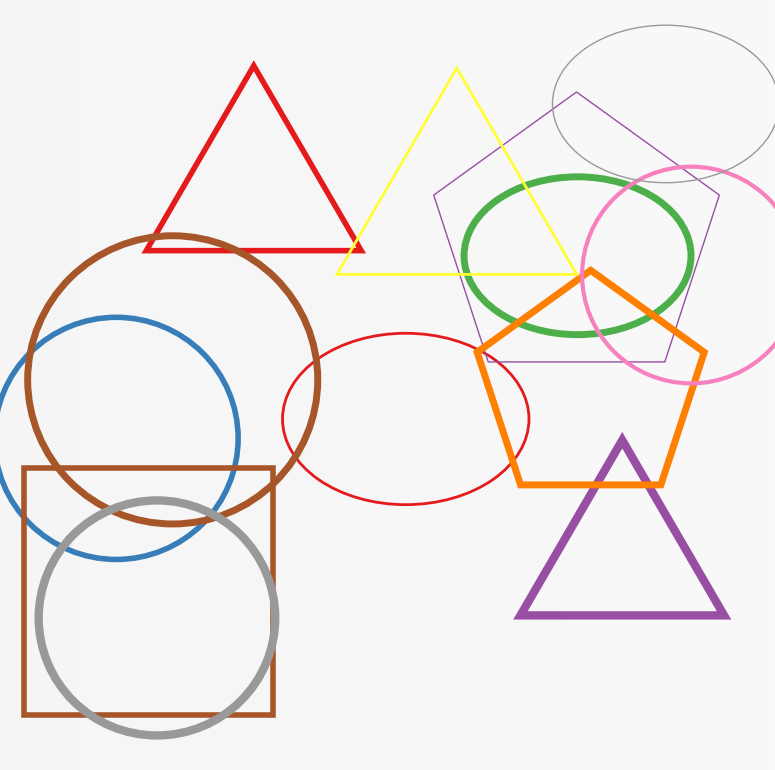[{"shape": "oval", "thickness": 1, "radius": 0.8, "center": [0.524, 0.456]}, {"shape": "triangle", "thickness": 2, "radius": 0.8, "center": [0.327, 0.755]}, {"shape": "circle", "thickness": 2, "radius": 0.79, "center": [0.15, 0.431]}, {"shape": "oval", "thickness": 2.5, "radius": 0.73, "center": [0.745, 0.668]}, {"shape": "triangle", "thickness": 3, "radius": 0.76, "center": [0.803, 0.277]}, {"shape": "pentagon", "thickness": 0.5, "radius": 0.97, "center": [0.744, 0.687]}, {"shape": "pentagon", "thickness": 2.5, "radius": 0.77, "center": [0.762, 0.495]}, {"shape": "triangle", "thickness": 1, "radius": 0.89, "center": [0.589, 0.733]}, {"shape": "square", "thickness": 2, "radius": 0.8, "center": [0.192, 0.232]}, {"shape": "circle", "thickness": 2.5, "radius": 0.94, "center": [0.223, 0.507]}, {"shape": "circle", "thickness": 1.5, "radius": 0.7, "center": [0.892, 0.643]}, {"shape": "oval", "thickness": 0.5, "radius": 0.73, "center": [0.859, 0.865]}, {"shape": "circle", "thickness": 3, "radius": 0.76, "center": [0.203, 0.197]}]